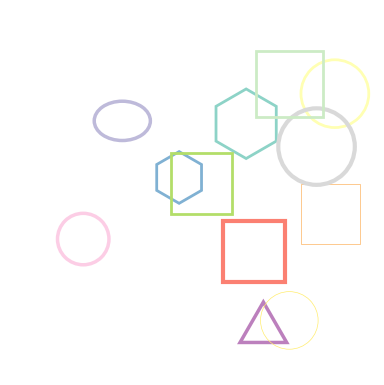[{"shape": "hexagon", "thickness": 2, "radius": 0.45, "center": [0.639, 0.679]}, {"shape": "circle", "thickness": 2, "radius": 0.44, "center": [0.87, 0.757]}, {"shape": "oval", "thickness": 2.5, "radius": 0.36, "center": [0.318, 0.686]}, {"shape": "square", "thickness": 3, "radius": 0.4, "center": [0.661, 0.347]}, {"shape": "hexagon", "thickness": 2, "radius": 0.34, "center": [0.465, 0.539]}, {"shape": "square", "thickness": 0.5, "radius": 0.38, "center": [0.858, 0.444]}, {"shape": "square", "thickness": 2, "radius": 0.4, "center": [0.524, 0.522]}, {"shape": "circle", "thickness": 2.5, "radius": 0.33, "center": [0.216, 0.379]}, {"shape": "circle", "thickness": 3, "radius": 0.5, "center": [0.822, 0.619]}, {"shape": "triangle", "thickness": 2.5, "radius": 0.35, "center": [0.684, 0.145]}, {"shape": "square", "thickness": 2, "radius": 0.43, "center": [0.752, 0.782]}, {"shape": "circle", "thickness": 0.5, "radius": 0.37, "center": [0.751, 0.168]}]